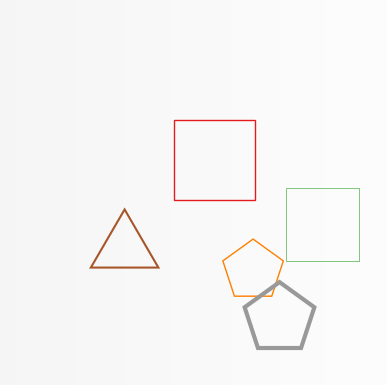[{"shape": "square", "thickness": 1, "radius": 0.52, "center": [0.555, 0.585]}, {"shape": "square", "thickness": 0.5, "radius": 0.47, "center": [0.832, 0.416]}, {"shape": "pentagon", "thickness": 1, "radius": 0.41, "center": [0.653, 0.297]}, {"shape": "triangle", "thickness": 1.5, "radius": 0.5, "center": [0.322, 0.355]}, {"shape": "pentagon", "thickness": 3, "radius": 0.47, "center": [0.721, 0.173]}]